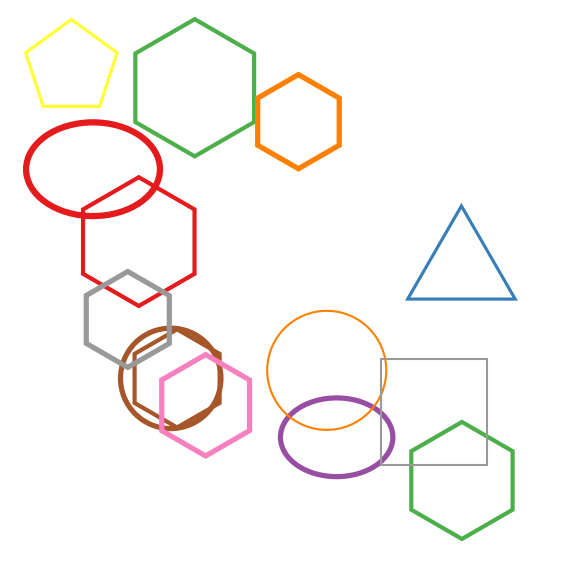[{"shape": "hexagon", "thickness": 2, "radius": 0.56, "center": [0.24, 0.581]}, {"shape": "oval", "thickness": 3, "radius": 0.58, "center": [0.161, 0.706]}, {"shape": "triangle", "thickness": 1.5, "radius": 0.54, "center": [0.799, 0.535]}, {"shape": "hexagon", "thickness": 2, "radius": 0.59, "center": [0.337, 0.847]}, {"shape": "hexagon", "thickness": 2, "radius": 0.51, "center": [0.8, 0.167]}, {"shape": "oval", "thickness": 2.5, "radius": 0.49, "center": [0.583, 0.242]}, {"shape": "circle", "thickness": 1, "radius": 0.52, "center": [0.566, 0.358]}, {"shape": "hexagon", "thickness": 2.5, "radius": 0.41, "center": [0.517, 0.788]}, {"shape": "pentagon", "thickness": 1.5, "radius": 0.42, "center": [0.124, 0.882]}, {"shape": "circle", "thickness": 2.5, "radius": 0.43, "center": [0.296, 0.344]}, {"shape": "hexagon", "thickness": 2, "radius": 0.43, "center": [0.307, 0.344]}, {"shape": "hexagon", "thickness": 2.5, "radius": 0.44, "center": [0.356, 0.297]}, {"shape": "hexagon", "thickness": 2.5, "radius": 0.42, "center": [0.221, 0.446]}, {"shape": "square", "thickness": 1, "radius": 0.46, "center": [0.751, 0.285]}]